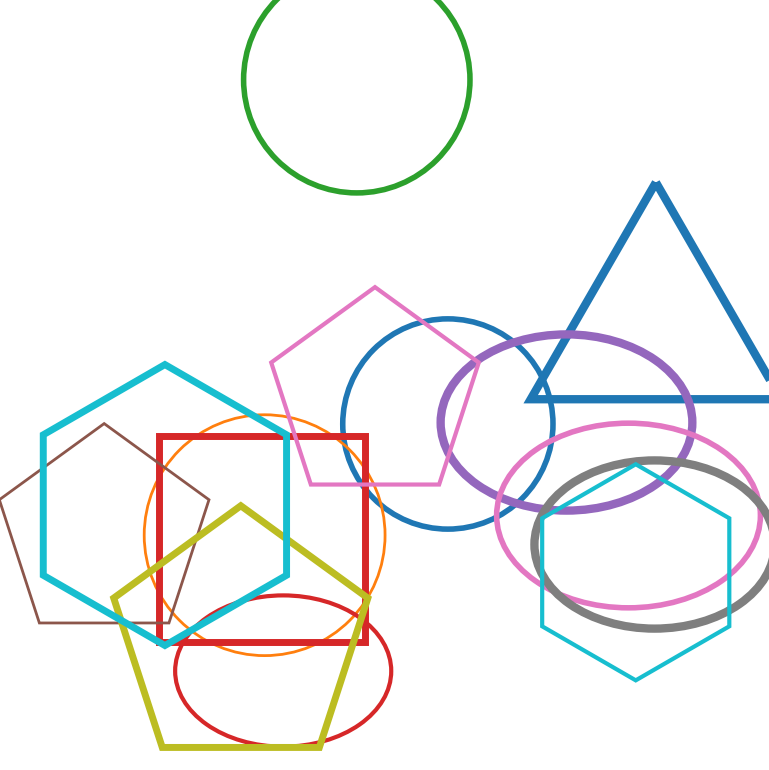[{"shape": "triangle", "thickness": 3, "radius": 0.94, "center": [0.852, 0.575]}, {"shape": "circle", "thickness": 2, "radius": 0.68, "center": [0.582, 0.449]}, {"shape": "circle", "thickness": 1, "radius": 0.78, "center": [0.344, 0.305]}, {"shape": "circle", "thickness": 2, "radius": 0.74, "center": [0.463, 0.896]}, {"shape": "oval", "thickness": 1.5, "radius": 0.7, "center": [0.368, 0.129]}, {"shape": "square", "thickness": 2.5, "radius": 0.67, "center": [0.34, 0.3]}, {"shape": "oval", "thickness": 3, "radius": 0.82, "center": [0.736, 0.451]}, {"shape": "pentagon", "thickness": 1, "radius": 0.72, "center": [0.135, 0.307]}, {"shape": "pentagon", "thickness": 1.5, "radius": 0.71, "center": [0.487, 0.485]}, {"shape": "oval", "thickness": 2, "radius": 0.86, "center": [0.816, 0.331]}, {"shape": "oval", "thickness": 3, "radius": 0.78, "center": [0.85, 0.293]}, {"shape": "pentagon", "thickness": 2.5, "radius": 0.87, "center": [0.313, 0.17]}, {"shape": "hexagon", "thickness": 1.5, "radius": 0.7, "center": [0.826, 0.257]}, {"shape": "hexagon", "thickness": 2.5, "radius": 0.91, "center": [0.214, 0.344]}]